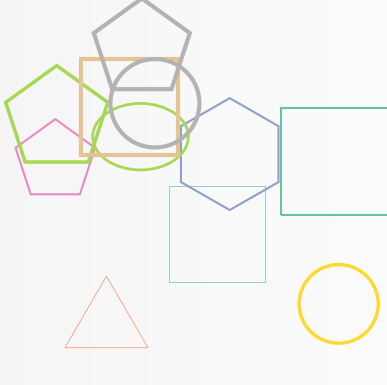[{"shape": "square", "thickness": 0.5, "radius": 0.62, "center": [0.561, 0.393]}, {"shape": "square", "thickness": 1.5, "radius": 0.7, "center": [0.864, 0.581]}, {"shape": "triangle", "thickness": 0.5, "radius": 0.62, "center": [0.275, 0.159]}, {"shape": "hexagon", "thickness": 1.5, "radius": 0.73, "center": [0.593, 0.6]}, {"shape": "pentagon", "thickness": 1.5, "radius": 0.54, "center": [0.143, 0.583]}, {"shape": "pentagon", "thickness": 2.5, "radius": 0.69, "center": [0.146, 0.691]}, {"shape": "oval", "thickness": 2, "radius": 0.62, "center": [0.363, 0.645]}, {"shape": "circle", "thickness": 2.5, "radius": 0.51, "center": [0.874, 0.211]}, {"shape": "square", "thickness": 3, "radius": 0.63, "center": [0.334, 0.722]}, {"shape": "pentagon", "thickness": 3, "radius": 0.65, "center": [0.366, 0.874]}, {"shape": "circle", "thickness": 3, "radius": 0.57, "center": [0.4, 0.732]}]